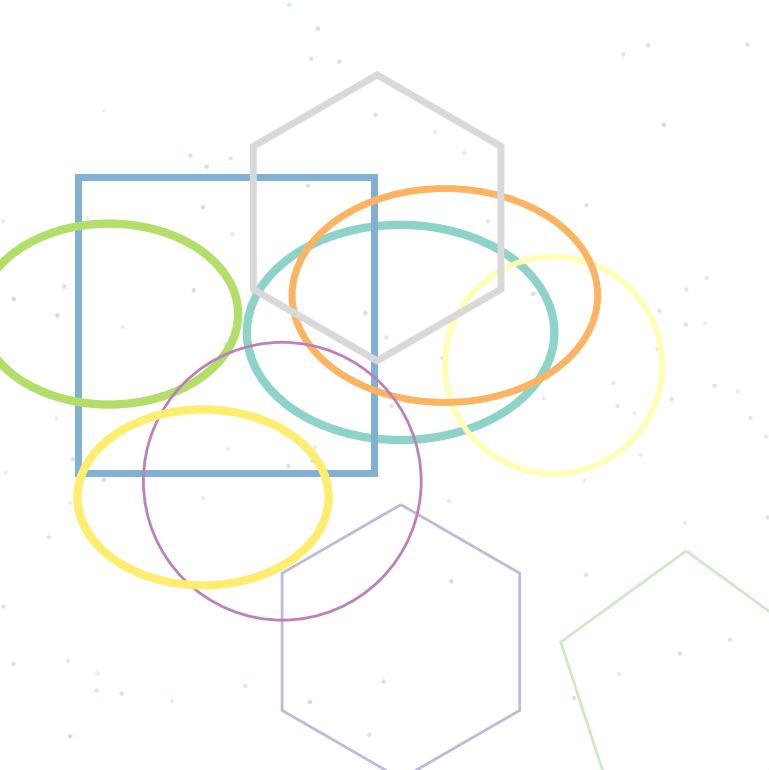[{"shape": "oval", "thickness": 3, "radius": 1.0, "center": [0.52, 0.568]}, {"shape": "circle", "thickness": 2, "radius": 0.71, "center": [0.719, 0.526]}, {"shape": "hexagon", "thickness": 1, "radius": 0.89, "center": [0.521, 0.166]}, {"shape": "square", "thickness": 2.5, "radius": 0.96, "center": [0.293, 0.578]}, {"shape": "oval", "thickness": 2.5, "radius": 0.99, "center": [0.578, 0.616]}, {"shape": "oval", "thickness": 3, "radius": 0.84, "center": [0.142, 0.592]}, {"shape": "hexagon", "thickness": 2.5, "radius": 0.93, "center": [0.49, 0.717]}, {"shape": "circle", "thickness": 1, "radius": 0.9, "center": [0.367, 0.375]}, {"shape": "pentagon", "thickness": 1, "radius": 0.86, "center": [0.891, 0.113]}, {"shape": "oval", "thickness": 3, "radius": 0.82, "center": [0.264, 0.354]}]